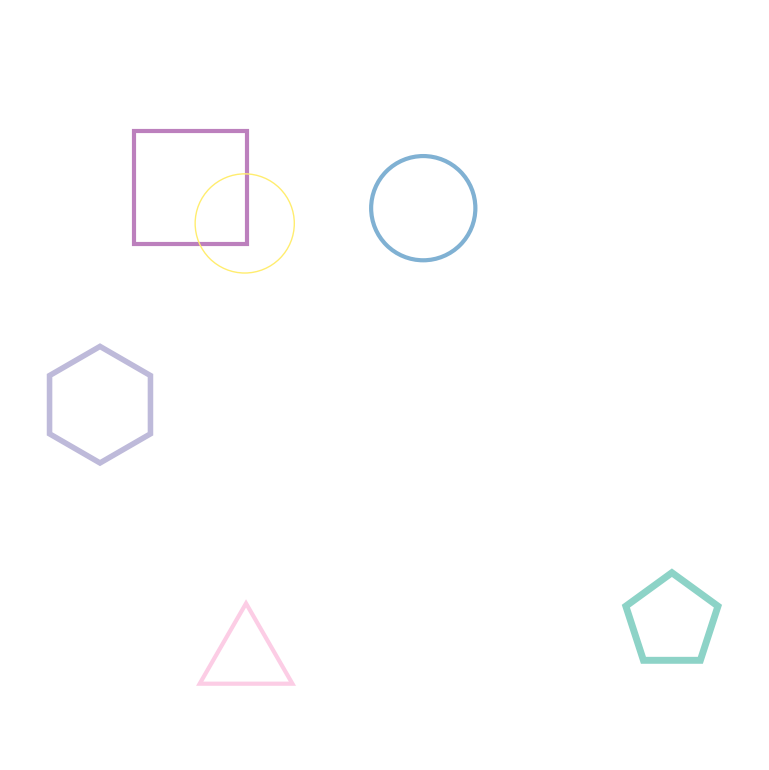[{"shape": "pentagon", "thickness": 2.5, "radius": 0.31, "center": [0.873, 0.193]}, {"shape": "hexagon", "thickness": 2, "radius": 0.38, "center": [0.13, 0.474]}, {"shape": "circle", "thickness": 1.5, "radius": 0.34, "center": [0.55, 0.73]}, {"shape": "triangle", "thickness": 1.5, "radius": 0.35, "center": [0.32, 0.147]}, {"shape": "square", "thickness": 1.5, "radius": 0.37, "center": [0.247, 0.757]}, {"shape": "circle", "thickness": 0.5, "radius": 0.32, "center": [0.318, 0.71]}]